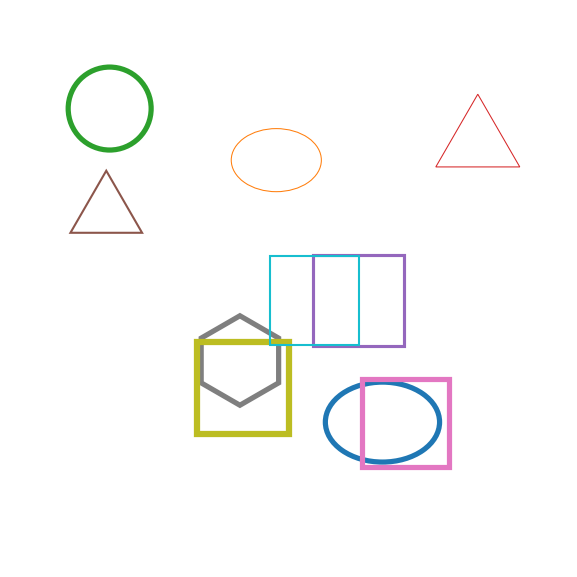[{"shape": "oval", "thickness": 2.5, "radius": 0.49, "center": [0.662, 0.268]}, {"shape": "oval", "thickness": 0.5, "radius": 0.39, "center": [0.478, 0.722]}, {"shape": "circle", "thickness": 2.5, "radius": 0.36, "center": [0.19, 0.811]}, {"shape": "triangle", "thickness": 0.5, "radius": 0.42, "center": [0.827, 0.752]}, {"shape": "square", "thickness": 1.5, "radius": 0.39, "center": [0.62, 0.479]}, {"shape": "triangle", "thickness": 1, "radius": 0.36, "center": [0.184, 0.632]}, {"shape": "square", "thickness": 2.5, "radius": 0.38, "center": [0.702, 0.267]}, {"shape": "hexagon", "thickness": 2.5, "radius": 0.39, "center": [0.415, 0.375]}, {"shape": "square", "thickness": 3, "radius": 0.4, "center": [0.421, 0.327]}, {"shape": "square", "thickness": 1, "radius": 0.39, "center": [0.545, 0.479]}]